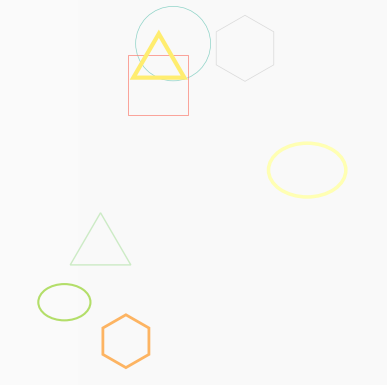[{"shape": "circle", "thickness": 0.5, "radius": 0.48, "center": [0.447, 0.887]}, {"shape": "oval", "thickness": 2.5, "radius": 0.5, "center": [0.793, 0.558]}, {"shape": "square", "thickness": 0.5, "radius": 0.39, "center": [0.408, 0.779]}, {"shape": "hexagon", "thickness": 2, "radius": 0.34, "center": [0.325, 0.114]}, {"shape": "oval", "thickness": 1.5, "radius": 0.34, "center": [0.166, 0.215]}, {"shape": "hexagon", "thickness": 0.5, "radius": 0.43, "center": [0.632, 0.875]}, {"shape": "triangle", "thickness": 1, "radius": 0.45, "center": [0.259, 0.357]}, {"shape": "triangle", "thickness": 3, "radius": 0.38, "center": [0.41, 0.836]}]